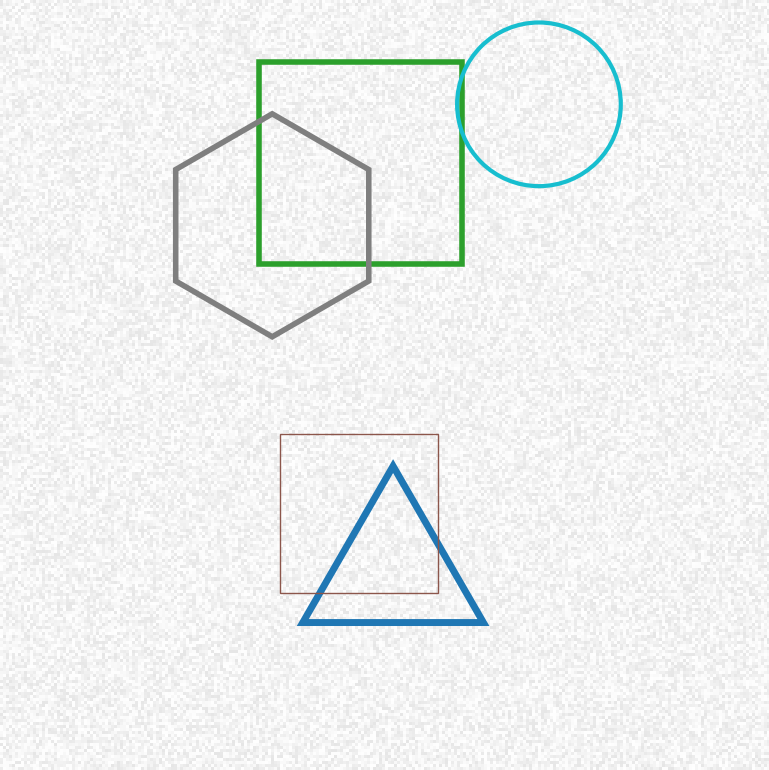[{"shape": "triangle", "thickness": 2.5, "radius": 0.68, "center": [0.511, 0.259]}, {"shape": "square", "thickness": 2, "radius": 0.66, "center": [0.468, 0.788]}, {"shape": "square", "thickness": 0.5, "radius": 0.52, "center": [0.466, 0.333]}, {"shape": "hexagon", "thickness": 2, "radius": 0.72, "center": [0.354, 0.707]}, {"shape": "circle", "thickness": 1.5, "radius": 0.53, "center": [0.7, 0.865]}]